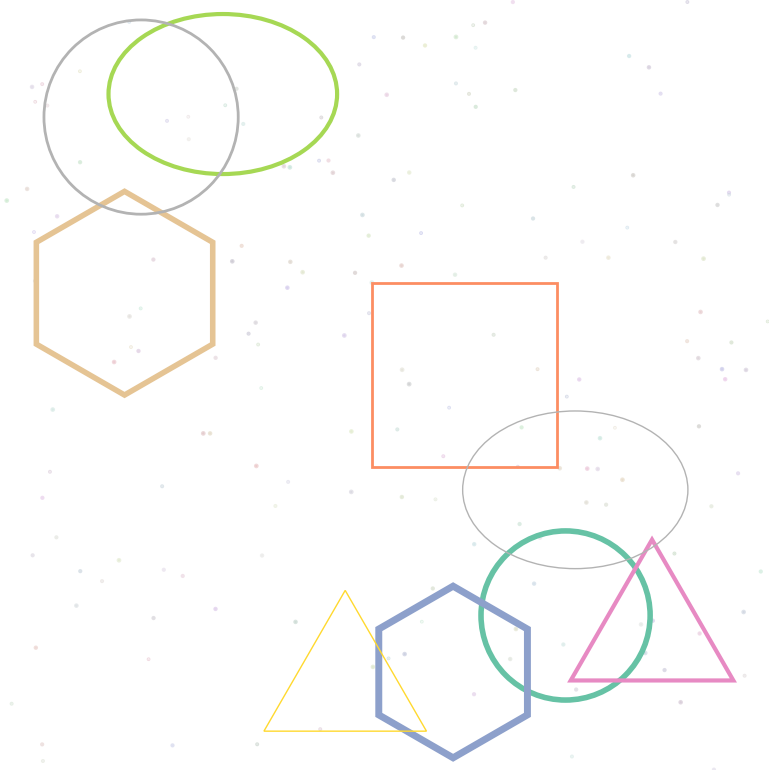[{"shape": "circle", "thickness": 2, "radius": 0.55, "center": [0.735, 0.201]}, {"shape": "square", "thickness": 1, "radius": 0.6, "center": [0.604, 0.513]}, {"shape": "hexagon", "thickness": 2.5, "radius": 0.56, "center": [0.588, 0.127]}, {"shape": "triangle", "thickness": 1.5, "radius": 0.61, "center": [0.847, 0.177]}, {"shape": "oval", "thickness": 1.5, "radius": 0.74, "center": [0.289, 0.878]}, {"shape": "triangle", "thickness": 0.5, "radius": 0.61, "center": [0.448, 0.111]}, {"shape": "hexagon", "thickness": 2, "radius": 0.66, "center": [0.162, 0.619]}, {"shape": "oval", "thickness": 0.5, "radius": 0.73, "center": [0.747, 0.364]}, {"shape": "circle", "thickness": 1, "radius": 0.63, "center": [0.183, 0.848]}]